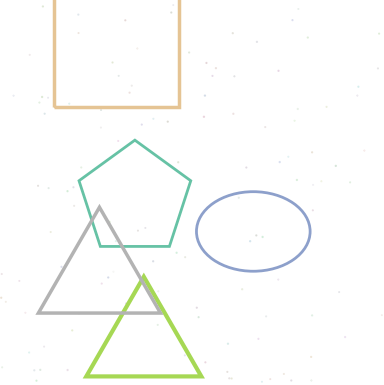[{"shape": "pentagon", "thickness": 2, "radius": 0.76, "center": [0.35, 0.483]}, {"shape": "oval", "thickness": 2, "radius": 0.74, "center": [0.658, 0.399]}, {"shape": "triangle", "thickness": 3, "radius": 0.86, "center": [0.374, 0.109]}, {"shape": "square", "thickness": 2.5, "radius": 0.82, "center": [0.303, 0.886]}, {"shape": "triangle", "thickness": 2.5, "radius": 0.92, "center": [0.258, 0.278]}]